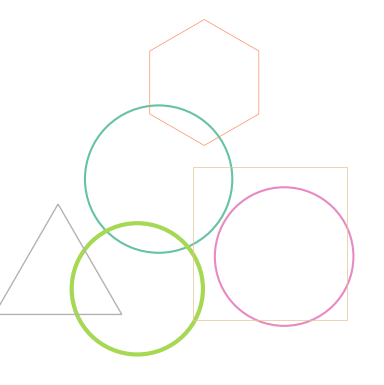[{"shape": "circle", "thickness": 1.5, "radius": 0.96, "center": [0.412, 0.535]}, {"shape": "hexagon", "thickness": 0.5, "radius": 0.82, "center": [0.531, 0.786]}, {"shape": "circle", "thickness": 1.5, "radius": 0.9, "center": [0.738, 0.334]}, {"shape": "circle", "thickness": 3, "radius": 0.85, "center": [0.357, 0.25]}, {"shape": "square", "thickness": 0.5, "radius": 1.0, "center": [0.701, 0.367]}, {"shape": "triangle", "thickness": 1, "radius": 0.96, "center": [0.151, 0.279]}]